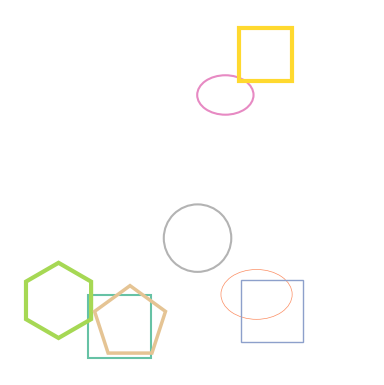[{"shape": "square", "thickness": 1.5, "radius": 0.41, "center": [0.311, 0.153]}, {"shape": "oval", "thickness": 0.5, "radius": 0.46, "center": [0.666, 0.235]}, {"shape": "square", "thickness": 1, "radius": 0.4, "center": [0.706, 0.193]}, {"shape": "oval", "thickness": 1.5, "radius": 0.37, "center": [0.585, 0.753]}, {"shape": "hexagon", "thickness": 3, "radius": 0.49, "center": [0.152, 0.22]}, {"shape": "square", "thickness": 3, "radius": 0.34, "center": [0.689, 0.858]}, {"shape": "pentagon", "thickness": 2.5, "radius": 0.48, "center": [0.338, 0.161]}, {"shape": "circle", "thickness": 1.5, "radius": 0.44, "center": [0.513, 0.381]}]